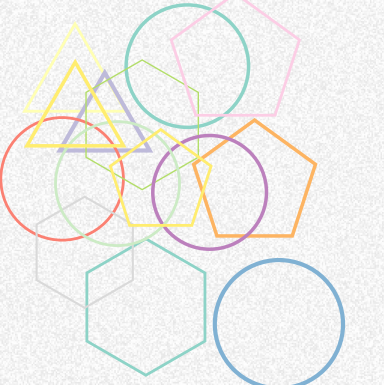[{"shape": "hexagon", "thickness": 2, "radius": 0.89, "center": [0.379, 0.203]}, {"shape": "circle", "thickness": 2.5, "radius": 0.8, "center": [0.487, 0.828]}, {"shape": "triangle", "thickness": 2, "radius": 0.76, "center": [0.195, 0.787]}, {"shape": "triangle", "thickness": 3, "radius": 0.67, "center": [0.272, 0.676]}, {"shape": "circle", "thickness": 2, "radius": 0.8, "center": [0.161, 0.535]}, {"shape": "circle", "thickness": 3, "radius": 0.83, "center": [0.725, 0.158]}, {"shape": "pentagon", "thickness": 2.5, "radius": 0.83, "center": [0.661, 0.522]}, {"shape": "hexagon", "thickness": 1, "radius": 0.84, "center": [0.369, 0.676]}, {"shape": "pentagon", "thickness": 2, "radius": 0.88, "center": [0.611, 0.842]}, {"shape": "hexagon", "thickness": 1.5, "radius": 0.72, "center": [0.22, 0.345]}, {"shape": "circle", "thickness": 2.5, "radius": 0.74, "center": [0.545, 0.5]}, {"shape": "circle", "thickness": 2, "radius": 0.81, "center": [0.305, 0.523]}, {"shape": "triangle", "thickness": 2.5, "radius": 0.72, "center": [0.195, 0.694]}, {"shape": "pentagon", "thickness": 2, "radius": 0.69, "center": [0.418, 0.526]}]